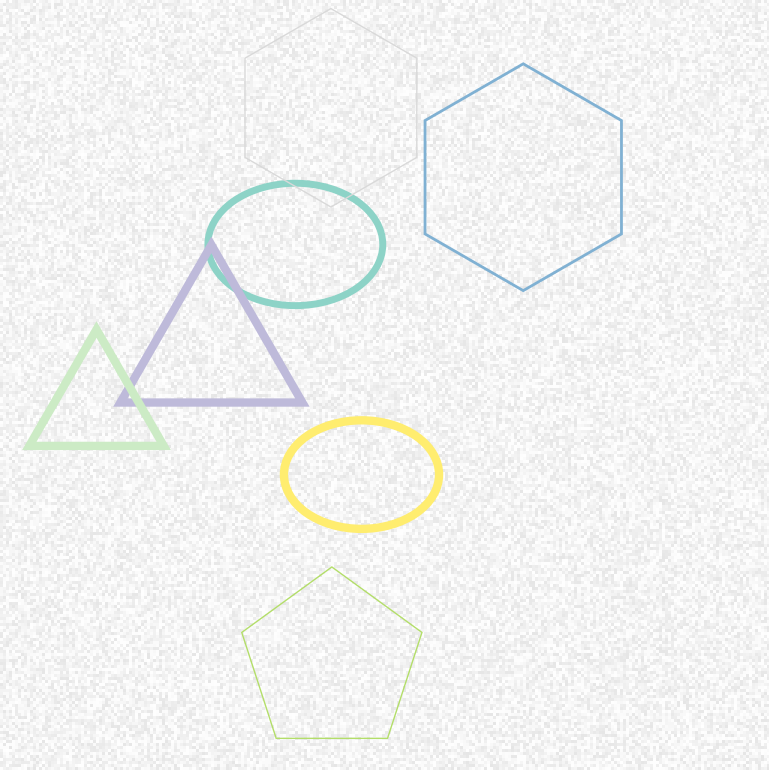[{"shape": "oval", "thickness": 2.5, "radius": 0.57, "center": [0.384, 0.683]}, {"shape": "triangle", "thickness": 3, "radius": 0.68, "center": [0.275, 0.545]}, {"shape": "hexagon", "thickness": 1, "radius": 0.74, "center": [0.68, 0.77]}, {"shape": "pentagon", "thickness": 0.5, "radius": 0.62, "center": [0.431, 0.141]}, {"shape": "hexagon", "thickness": 0.5, "radius": 0.64, "center": [0.43, 0.86]}, {"shape": "triangle", "thickness": 3, "radius": 0.5, "center": [0.125, 0.471]}, {"shape": "oval", "thickness": 3, "radius": 0.5, "center": [0.469, 0.384]}]